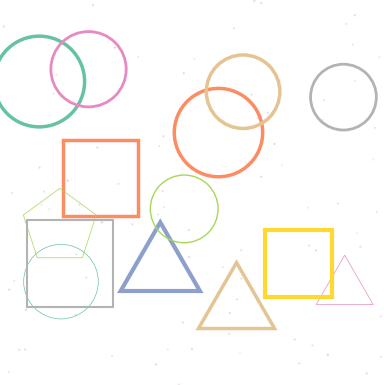[{"shape": "circle", "thickness": 0.5, "radius": 0.48, "center": [0.158, 0.269]}, {"shape": "circle", "thickness": 2.5, "radius": 0.59, "center": [0.102, 0.788]}, {"shape": "square", "thickness": 2.5, "radius": 0.49, "center": [0.261, 0.538]}, {"shape": "circle", "thickness": 2.5, "radius": 0.57, "center": [0.567, 0.656]}, {"shape": "triangle", "thickness": 3, "radius": 0.59, "center": [0.416, 0.304]}, {"shape": "triangle", "thickness": 0.5, "radius": 0.43, "center": [0.895, 0.252]}, {"shape": "circle", "thickness": 2, "radius": 0.49, "center": [0.23, 0.82]}, {"shape": "pentagon", "thickness": 0.5, "radius": 0.5, "center": [0.155, 0.411]}, {"shape": "circle", "thickness": 1, "radius": 0.44, "center": [0.478, 0.457]}, {"shape": "square", "thickness": 3, "radius": 0.43, "center": [0.775, 0.315]}, {"shape": "circle", "thickness": 2.5, "radius": 0.48, "center": [0.631, 0.762]}, {"shape": "triangle", "thickness": 2.5, "radius": 0.57, "center": [0.614, 0.204]}, {"shape": "circle", "thickness": 2, "radius": 0.43, "center": [0.892, 0.748]}, {"shape": "square", "thickness": 1.5, "radius": 0.56, "center": [0.181, 0.315]}]